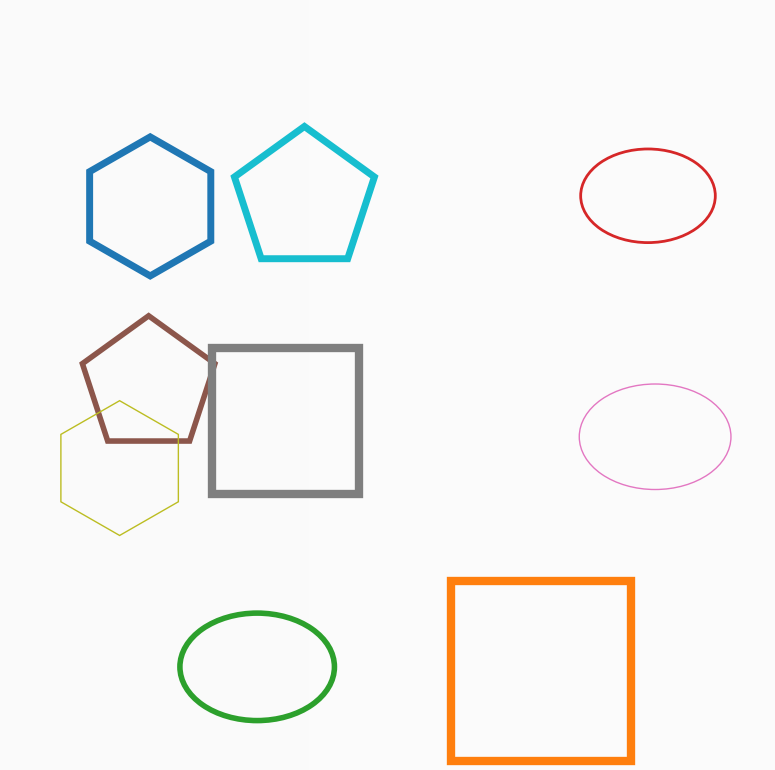[{"shape": "hexagon", "thickness": 2.5, "radius": 0.45, "center": [0.194, 0.732]}, {"shape": "square", "thickness": 3, "radius": 0.58, "center": [0.698, 0.129]}, {"shape": "oval", "thickness": 2, "radius": 0.5, "center": [0.332, 0.134]}, {"shape": "oval", "thickness": 1, "radius": 0.43, "center": [0.836, 0.746]}, {"shape": "pentagon", "thickness": 2, "radius": 0.45, "center": [0.192, 0.5]}, {"shape": "oval", "thickness": 0.5, "radius": 0.49, "center": [0.845, 0.433]}, {"shape": "square", "thickness": 3, "radius": 0.47, "center": [0.369, 0.454]}, {"shape": "hexagon", "thickness": 0.5, "radius": 0.44, "center": [0.154, 0.392]}, {"shape": "pentagon", "thickness": 2.5, "radius": 0.47, "center": [0.393, 0.741]}]